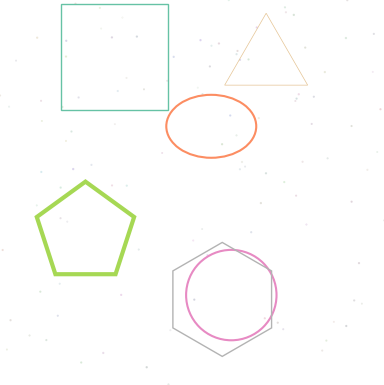[{"shape": "square", "thickness": 1, "radius": 0.69, "center": [0.298, 0.852]}, {"shape": "oval", "thickness": 1.5, "radius": 0.58, "center": [0.549, 0.672]}, {"shape": "circle", "thickness": 1.5, "radius": 0.59, "center": [0.601, 0.234]}, {"shape": "pentagon", "thickness": 3, "radius": 0.66, "center": [0.222, 0.395]}, {"shape": "triangle", "thickness": 0.5, "radius": 0.62, "center": [0.691, 0.841]}, {"shape": "hexagon", "thickness": 1, "radius": 0.74, "center": [0.577, 0.222]}]